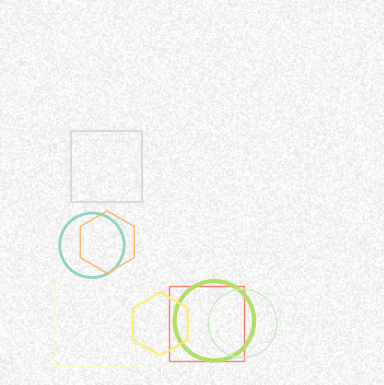[{"shape": "circle", "thickness": 2, "radius": 0.42, "center": [0.239, 0.363]}, {"shape": "square", "thickness": 0.5, "radius": 0.55, "center": [0.251, 0.16]}, {"shape": "square", "thickness": 1, "radius": 0.49, "center": [0.537, 0.16]}, {"shape": "hexagon", "thickness": 1, "radius": 0.4, "center": [0.279, 0.371]}, {"shape": "circle", "thickness": 3, "radius": 0.52, "center": [0.557, 0.167]}, {"shape": "square", "thickness": 1.5, "radius": 0.46, "center": [0.276, 0.568]}, {"shape": "circle", "thickness": 1, "radius": 0.44, "center": [0.63, 0.16]}, {"shape": "hexagon", "thickness": 1.5, "radius": 0.41, "center": [0.416, 0.158]}]